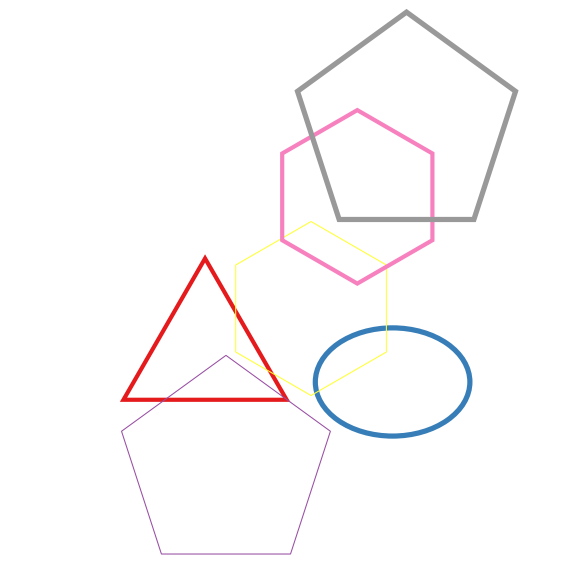[{"shape": "triangle", "thickness": 2, "radius": 0.82, "center": [0.355, 0.388]}, {"shape": "oval", "thickness": 2.5, "radius": 0.67, "center": [0.68, 0.338]}, {"shape": "pentagon", "thickness": 0.5, "radius": 0.95, "center": [0.391, 0.194]}, {"shape": "hexagon", "thickness": 0.5, "radius": 0.75, "center": [0.539, 0.465]}, {"shape": "hexagon", "thickness": 2, "radius": 0.75, "center": [0.619, 0.658]}, {"shape": "pentagon", "thickness": 2.5, "radius": 0.99, "center": [0.704, 0.78]}]